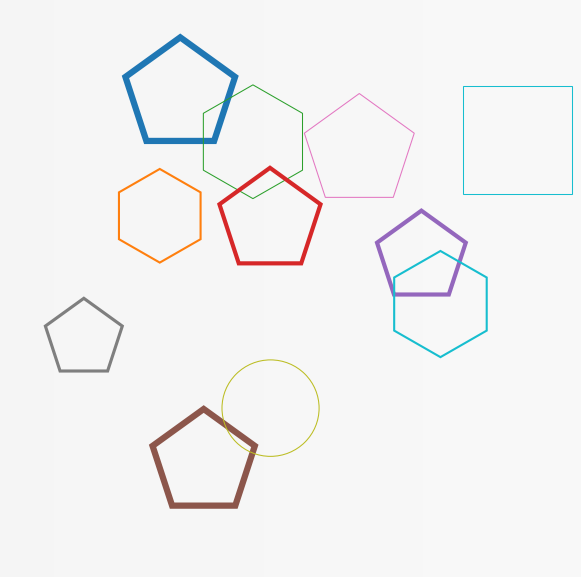[{"shape": "pentagon", "thickness": 3, "radius": 0.5, "center": [0.31, 0.835]}, {"shape": "hexagon", "thickness": 1, "radius": 0.41, "center": [0.275, 0.626]}, {"shape": "hexagon", "thickness": 0.5, "radius": 0.49, "center": [0.435, 0.754]}, {"shape": "pentagon", "thickness": 2, "radius": 0.46, "center": [0.465, 0.617]}, {"shape": "pentagon", "thickness": 2, "radius": 0.4, "center": [0.725, 0.554]}, {"shape": "pentagon", "thickness": 3, "radius": 0.46, "center": [0.35, 0.198]}, {"shape": "pentagon", "thickness": 0.5, "radius": 0.5, "center": [0.618, 0.738]}, {"shape": "pentagon", "thickness": 1.5, "radius": 0.35, "center": [0.144, 0.413]}, {"shape": "circle", "thickness": 0.5, "radius": 0.42, "center": [0.465, 0.292]}, {"shape": "hexagon", "thickness": 1, "radius": 0.46, "center": [0.758, 0.473]}, {"shape": "square", "thickness": 0.5, "radius": 0.47, "center": [0.89, 0.756]}]